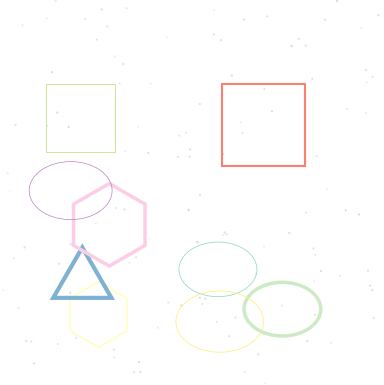[{"shape": "oval", "thickness": 0.5, "radius": 0.51, "center": [0.566, 0.3]}, {"shape": "hexagon", "thickness": 1, "radius": 0.43, "center": [0.256, 0.183]}, {"shape": "square", "thickness": 1.5, "radius": 0.54, "center": [0.684, 0.675]}, {"shape": "triangle", "thickness": 3, "radius": 0.44, "center": [0.214, 0.27]}, {"shape": "square", "thickness": 0.5, "radius": 0.44, "center": [0.209, 0.695]}, {"shape": "hexagon", "thickness": 2.5, "radius": 0.54, "center": [0.284, 0.416]}, {"shape": "oval", "thickness": 0.5, "radius": 0.54, "center": [0.183, 0.505]}, {"shape": "oval", "thickness": 2.5, "radius": 0.5, "center": [0.734, 0.197]}, {"shape": "oval", "thickness": 0.5, "radius": 0.57, "center": [0.571, 0.165]}]